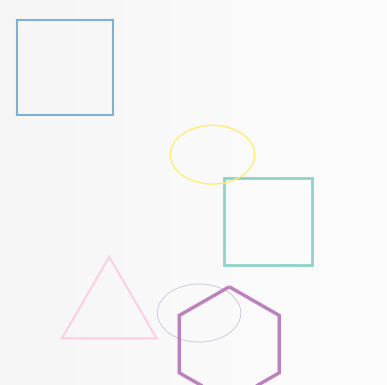[{"shape": "square", "thickness": 2, "radius": 0.57, "center": [0.692, 0.425]}, {"shape": "oval", "thickness": 0.5, "radius": 0.54, "center": [0.514, 0.187]}, {"shape": "square", "thickness": 1.5, "radius": 0.62, "center": [0.168, 0.824]}, {"shape": "triangle", "thickness": 1.5, "radius": 0.71, "center": [0.282, 0.192]}, {"shape": "hexagon", "thickness": 2.5, "radius": 0.74, "center": [0.592, 0.106]}, {"shape": "oval", "thickness": 1, "radius": 0.54, "center": [0.548, 0.598]}]